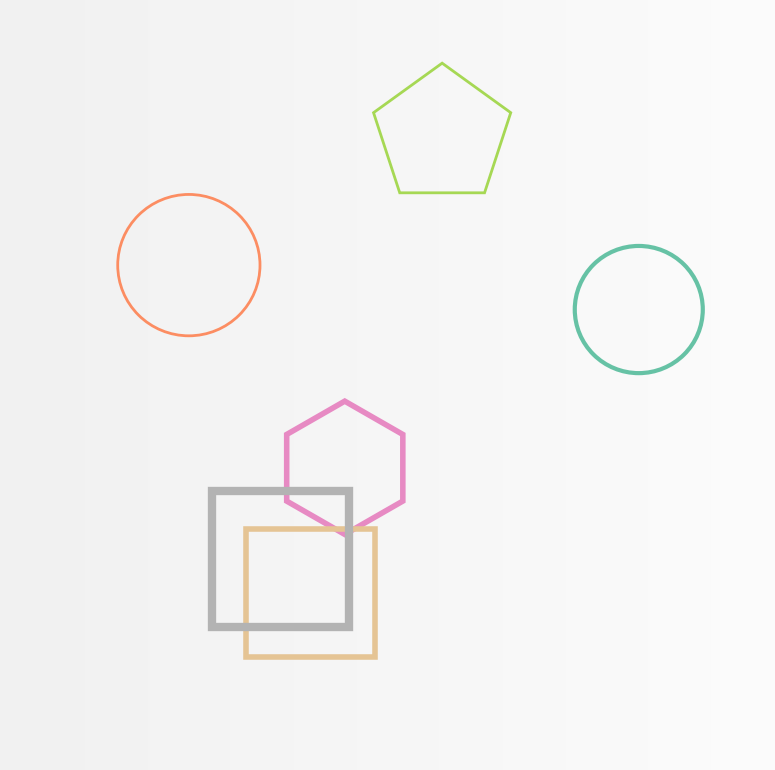[{"shape": "circle", "thickness": 1.5, "radius": 0.41, "center": [0.824, 0.598]}, {"shape": "circle", "thickness": 1, "radius": 0.46, "center": [0.244, 0.656]}, {"shape": "hexagon", "thickness": 2, "radius": 0.43, "center": [0.445, 0.393]}, {"shape": "pentagon", "thickness": 1, "radius": 0.47, "center": [0.571, 0.825]}, {"shape": "square", "thickness": 2, "radius": 0.42, "center": [0.401, 0.23]}, {"shape": "square", "thickness": 3, "radius": 0.44, "center": [0.362, 0.274]}]